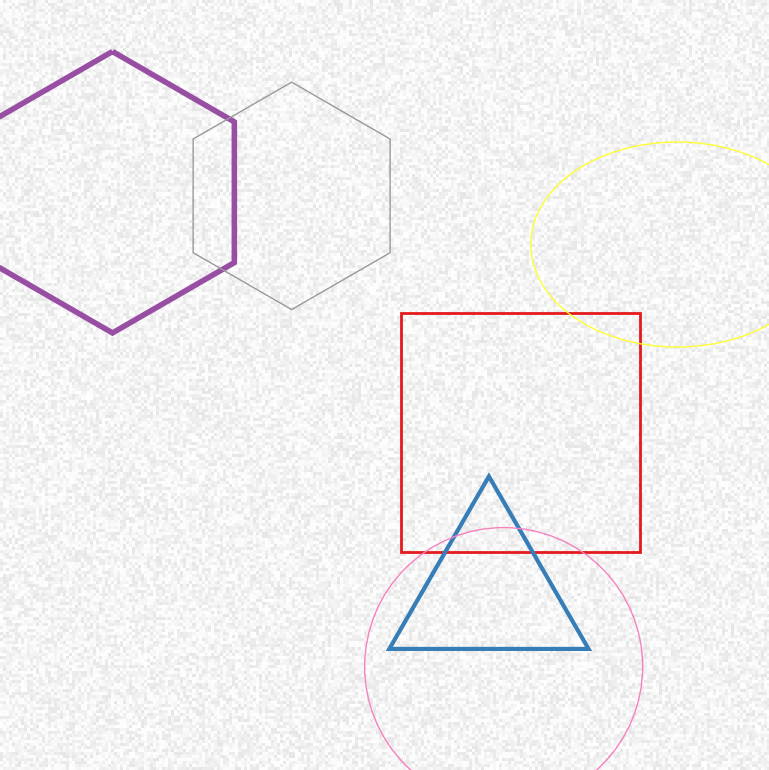[{"shape": "square", "thickness": 1, "radius": 0.78, "center": [0.676, 0.439]}, {"shape": "triangle", "thickness": 1.5, "radius": 0.75, "center": [0.635, 0.232]}, {"shape": "hexagon", "thickness": 2, "radius": 0.91, "center": [0.146, 0.75]}, {"shape": "oval", "thickness": 0.5, "radius": 0.95, "center": [0.879, 0.682]}, {"shape": "circle", "thickness": 0.5, "radius": 0.9, "center": [0.654, 0.134]}, {"shape": "hexagon", "thickness": 0.5, "radius": 0.74, "center": [0.379, 0.746]}]